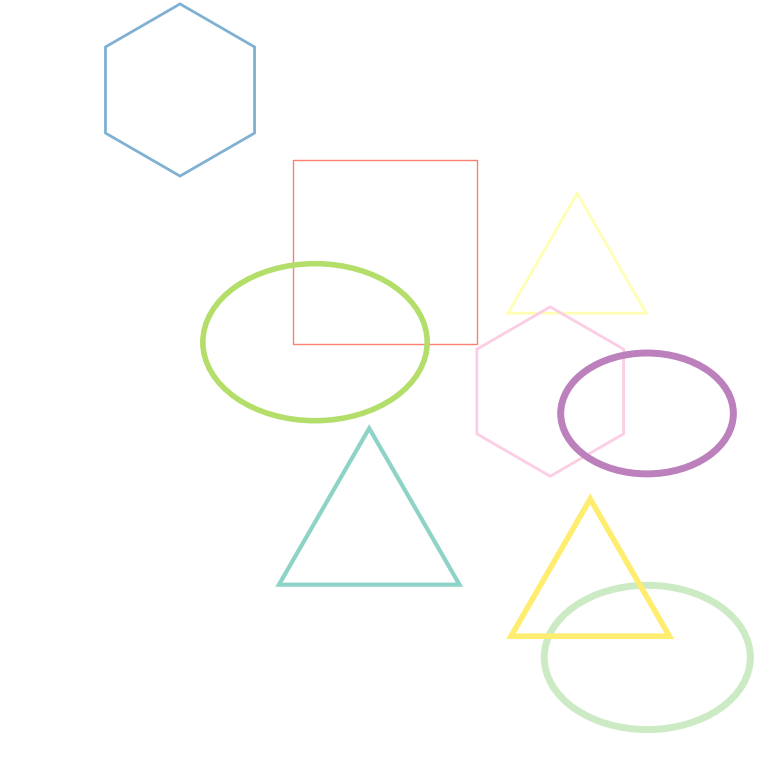[{"shape": "triangle", "thickness": 1.5, "radius": 0.68, "center": [0.479, 0.308]}, {"shape": "triangle", "thickness": 1, "radius": 0.52, "center": [0.749, 0.645]}, {"shape": "square", "thickness": 0.5, "radius": 0.6, "center": [0.5, 0.673]}, {"shape": "hexagon", "thickness": 1, "radius": 0.56, "center": [0.234, 0.883]}, {"shape": "oval", "thickness": 2, "radius": 0.73, "center": [0.409, 0.556]}, {"shape": "hexagon", "thickness": 1, "radius": 0.55, "center": [0.715, 0.492]}, {"shape": "oval", "thickness": 2.5, "radius": 0.56, "center": [0.84, 0.463]}, {"shape": "oval", "thickness": 2.5, "radius": 0.67, "center": [0.841, 0.146]}, {"shape": "triangle", "thickness": 2, "radius": 0.59, "center": [0.767, 0.233]}]